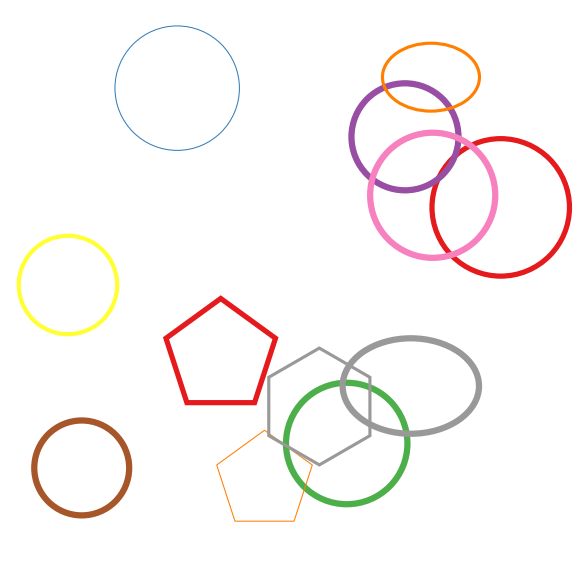[{"shape": "circle", "thickness": 2.5, "radius": 0.6, "center": [0.867, 0.64]}, {"shape": "pentagon", "thickness": 2.5, "radius": 0.5, "center": [0.382, 0.383]}, {"shape": "circle", "thickness": 0.5, "radius": 0.54, "center": [0.307, 0.846]}, {"shape": "circle", "thickness": 3, "radius": 0.53, "center": [0.6, 0.231]}, {"shape": "circle", "thickness": 3, "radius": 0.46, "center": [0.701, 0.762]}, {"shape": "pentagon", "thickness": 0.5, "radius": 0.44, "center": [0.458, 0.167]}, {"shape": "oval", "thickness": 1.5, "radius": 0.42, "center": [0.746, 0.866]}, {"shape": "circle", "thickness": 2, "radius": 0.43, "center": [0.118, 0.506]}, {"shape": "circle", "thickness": 3, "radius": 0.41, "center": [0.142, 0.189]}, {"shape": "circle", "thickness": 3, "radius": 0.54, "center": [0.749, 0.661]}, {"shape": "oval", "thickness": 3, "radius": 0.59, "center": [0.711, 0.331]}, {"shape": "hexagon", "thickness": 1.5, "radius": 0.51, "center": [0.553, 0.295]}]